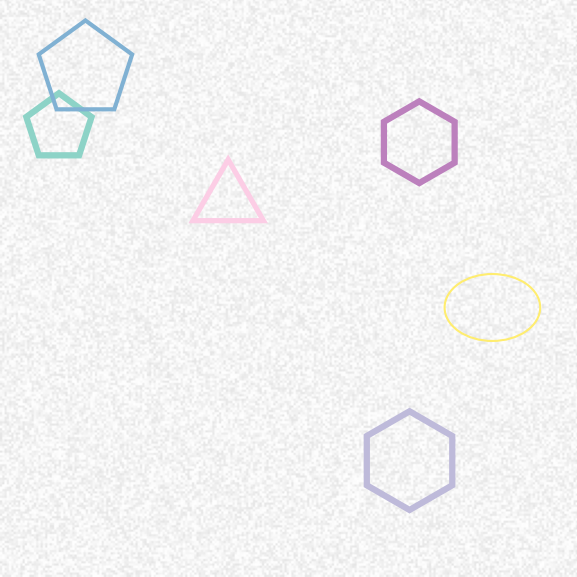[{"shape": "pentagon", "thickness": 3, "radius": 0.3, "center": [0.102, 0.778]}, {"shape": "hexagon", "thickness": 3, "radius": 0.43, "center": [0.709, 0.202]}, {"shape": "pentagon", "thickness": 2, "radius": 0.43, "center": [0.148, 0.879]}, {"shape": "triangle", "thickness": 2.5, "radius": 0.35, "center": [0.395, 0.652]}, {"shape": "hexagon", "thickness": 3, "radius": 0.35, "center": [0.726, 0.753]}, {"shape": "oval", "thickness": 1, "radius": 0.41, "center": [0.853, 0.467]}]